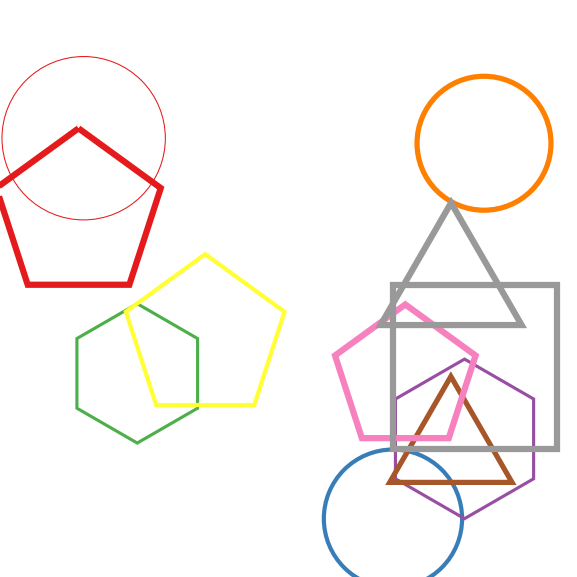[{"shape": "circle", "thickness": 0.5, "radius": 0.71, "center": [0.145, 0.76]}, {"shape": "pentagon", "thickness": 3, "radius": 0.75, "center": [0.136, 0.627]}, {"shape": "circle", "thickness": 2, "radius": 0.6, "center": [0.68, 0.101]}, {"shape": "hexagon", "thickness": 1.5, "radius": 0.6, "center": [0.238, 0.353]}, {"shape": "hexagon", "thickness": 1.5, "radius": 0.69, "center": [0.804, 0.239]}, {"shape": "circle", "thickness": 2.5, "radius": 0.58, "center": [0.838, 0.751]}, {"shape": "pentagon", "thickness": 2, "radius": 0.72, "center": [0.355, 0.415]}, {"shape": "triangle", "thickness": 2.5, "radius": 0.61, "center": [0.781, 0.225]}, {"shape": "pentagon", "thickness": 3, "radius": 0.64, "center": [0.702, 0.344]}, {"shape": "triangle", "thickness": 3, "radius": 0.71, "center": [0.781, 0.507]}, {"shape": "square", "thickness": 3, "radius": 0.71, "center": [0.823, 0.363]}]